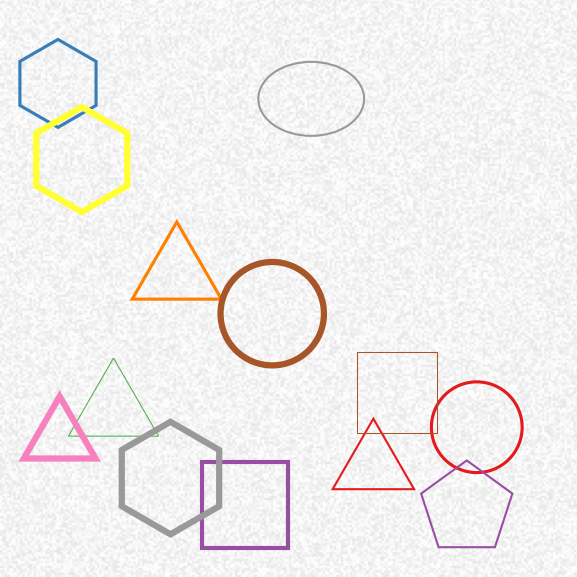[{"shape": "circle", "thickness": 1.5, "radius": 0.39, "center": [0.826, 0.259]}, {"shape": "triangle", "thickness": 1, "radius": 0.41, "center": [0.647, 0.193]}, {"shape": "hexagon", "thickness": 1.5, "radius": 0.38, "center": [0.1, 0.855]}, {"shape": "triangle", "thickness": 0.5, "radius": 0.45, "center": [0.197, 0.289]}, {"shape": "square", "thickness": 2, "radius": 0.37, "center": [0.425, 0.124]}, {"shape": "pentagon", "thickness": 1, "radius": 0.42, "center": [0.808, 0.119]}, {"shape": "triangle", "thickness": 1.5, "radius": 0.45, "center": [0.306, 0.526]}, {"shape": "hexagon", "thickness": 3, "radius": 0.45, "center": [0.142, 0.723]}, {"shape": "square", "thickness": 0.5, "radius": 0.35, "center": [0.688, 0.32]}, {"shape": "circle", "thickness": 3, "radius": 0.45, "center": [0.471, 0.456]}, {"shape": "triangle", "thickness": 3, "radius": 0.36, "center": [0.103, 0.241]}, {"shape": "oval", "thickness": 1, "radius": 0.46, "center": [0.539, 0.828]}, {"shape": "hexagon", "thickness": 3, "radius": 0.49, "center": [0.295, 0.171]}]